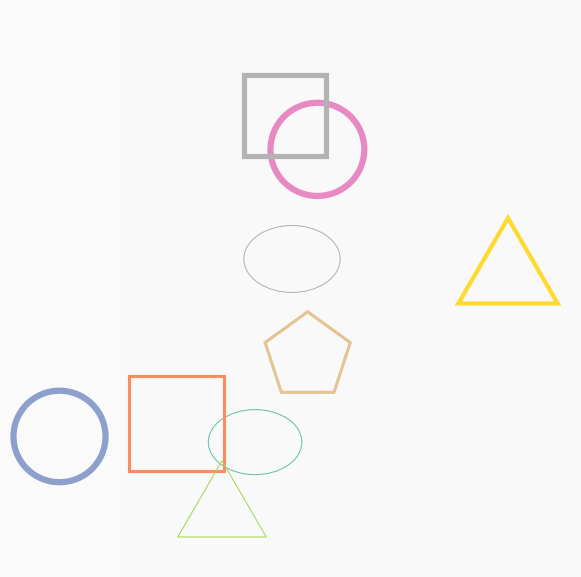[{"shape": "oval", "thickness": 0.5, "radius": 0.4, "center": [0.439, 0.234]}, {"shape": "square", "thickness": 1.5, "radius": 0.41, "center": [0.304, 0.267]}, {"shape": "circle", "thickness": 3, "radius": 0.4, "center": [0.102, 0.243]}, {"shape": "circle", "thickness": 3, "radius": 0.4, "center": [0.546, 0.741]}, {"shape": "triangle", "thickness": 0.5, "radius": 0.44, "center": [0.382, 0.113]}, {"shape": "triangle", "thickness": 2, "radius": 0.49, "center": [0.874, 0.523]}, {"shape": "pentagon", "thickness": 1.5, "radius": 0.39, "center": [0.529, 0.382]}, {"shape": "oval", "thickness": 0.5, "radius": 0.41, "center": [0.502, 0.551]}, {"shape": "square", "thickness": 2.5, "radius": 0.35, "center": [0.49, 0.799]}]